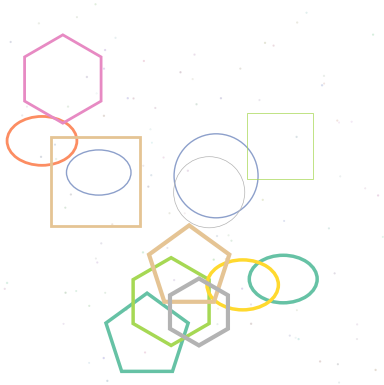[{"shape": "oval", "thickness": 2.5, "radius": 0.44, "center": [0.736, 0.275]}, {"shape": "pentagon", "thickness": 2.5, "radius": 0.56, "center": [0.382, 0.126]}, {"shape": "oval", "thickness": 2, "radius": 0.45, "center": [0.109, 0.634]}, {"shape": "oval", "thickness": 1, "radius": 0.42, "center": [0.256, 0.552]}, {"shape": "circle", "thickness": 1, "radius": 0.55, "center": [0.561, 0.543]}, {"shape": "hexagon", "thickness": 2, "radius": 0.57, "center": [0.163, 0.795]}, {"shape": "hexagon", "thickness": 2.5, "radius": 0.57, "center": [0.444, 0.217]}, {"shape": "square", "thickness": 0.5, "radius": 0.43, "center": [0.727, 0.62]}, {"shape": "oval", "thickness": 2.5, "radius": 0.46, "center": [0.63, 0.26]}, {"shape": "square", "thickness": 2, "radius": 0.58, "center": [0.249, 0.527]}, {"shape": "pentagon", "thickness": 3, "radius": 0.55, "center": [0.491, 0.305]}, {"shape": "hexagon", "thickness": 3, "radius": 0.43, "center": [0.517, 0.19]}, {"shape": "circle", "thickness": 0.5, "radius": 0.46, "center": [0.543, 0.501]}]